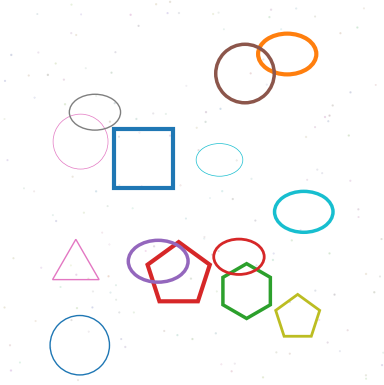[{"shape": "circle", "thickness": 1, "radius": 0.39, "center": [0.207, 0.103]}, {"shape": "square", "thickness": 3, "radius": 0.38, "center": [0.372, 0.588]}, {"shape": "oval", "thickness": 3, "radius": 0.38, "center": [0.746, 0.86]}, {"shape": "hexagon", "thickness": 2.5, "radius": 0.36, "center": [0.641, 0.244]}, {"shape": "pentagon", "thickness": 3, "radius": 0.43, "center": [0.464, 0.286]}, {"shape": "oval", "thickness": 2, "radius": 0.33, "center": [0.621, 0.333]}, {"shape": "oval", "thickness": 2.5, "radius": 0.39, "center": [0.411, 0.321]}, {"shape": "circle", "thickness": 2.5, "radius": 0.38, "center": [0.636, 0.809]}, {"shape": "triangle", "thickness": 1, "radius": 0.35, "center": [0.197, 0.309]}, {"shape": "circle", "thickness": 0.5, "radius": 0.36, "center": [0.209, 0.632]}, {"shape": "oval", "thickness": 1, "radius": 0.33, "center": [0.247, 0.709]}, {"shape": "pentagon", "thickness": 2, "radius": 0.3, "center": [0.773, 0.175]}, {"shape": "oval", "thickness": 2.5, "radius": 0.38, "center": [0.789, 0.45]}, {"shape": "oval", "thickness": 0.5, "radius": 0.3, "center": [0.57, 0.585]}]